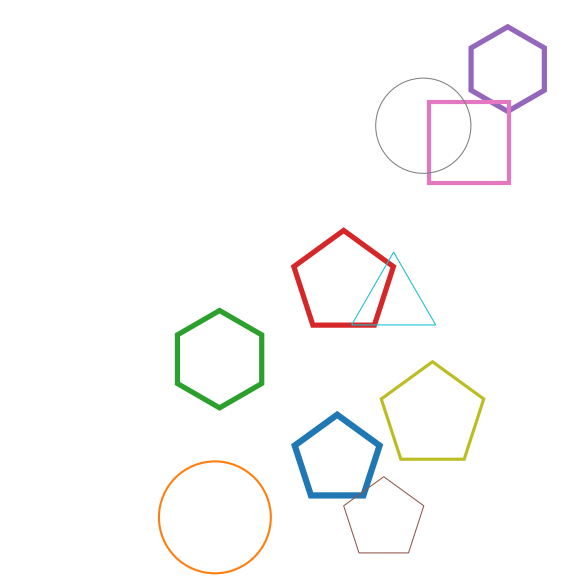[{"shape": "pentagon", "thickness": 3, "radius": 0.39, "center": [0.584, 0.204]}, {"shape": "circle", "thickness": 1, "radius": 0.48, "center": [0.372, 0.103]}, {"shape": "hexagon", "thickness": 2.5, "radius": 0.42, "center": [0.38, 0.377]}, {"shape": "pentagon", "thickness": 2.5, "radius": 0.45, "center": [0.595, 0.509]}, {"shape": "hexagon", "thickness": 2.5, "radius": 0.37, "center": [0.879, 0.879]}, {"shape": "pentagon", "thickness": 0.5, "radius": 0.36, "center": [0.664, 0.101]}, {"shape": "square", "thickness": 2, "radius": 0.35, "center": [0.812, 0.753]}, {"shape": "circle", "thickness": 0.5, "radius": 0.41, "center": [0.733, 0.781]}, {"shape": "pentagon", "thickness": 1.5, "radius": 0.47, "center": [0.749, 0.279]}, {"shape": "triangle", "thickness": 0.5, "radius": 0.42, "center": [0.682, 0.479]}]